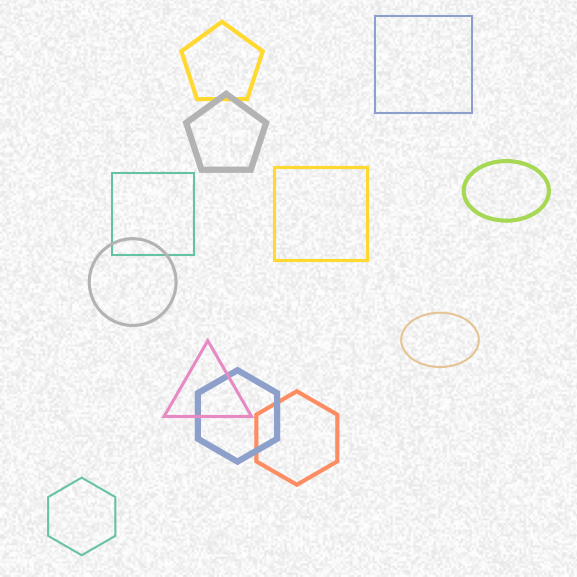[{"shape": "square", "thickness": 1, "radius": 0.35, "center": [0.265, 0.628]}, {"shape": "hexagon", "thickness": 1, "radius": 0.34, "center": [0.142, 0.105]}, {"shape": "hexagon", "thickness": 2, "radius": 0.4, "center": [0.514, 0.241]}, {"shape": "hexagon", "thickness": 3, "radius": 0.4, "center": [0.411, 0.279]}, {"shape": "square", "thickness": 1, "radius": 0.42, "center": [0.734, 0.888]}, {"shape": "triangle", "thickness": 1.5, "radius": 0.44, "center": [0.36, 0.322]}, {"shape": "oval", "thickness": 2, "radius": 0.37, "center": [0.877, 0.669]}, {"shape": "square", "thickness": 1.5, "radius": 0.4, "center": [0.555, 0.629]}, {"shape": "pentagon", "thickness": 2, "radius": 0.37, "center": [0.385, 0.887]}, {"shape": "oval", "thickness": 1, "radius": 0.34, "center": [0.762, 0.411]}, {"shape": "circle", "thickness": 1.5, "radius": 0.38, "center": [0.23, 0.511]}, {"shape": "pentagon", "thickness": 3, "radius": 0.36, "center": [0.392, 0.764]}]